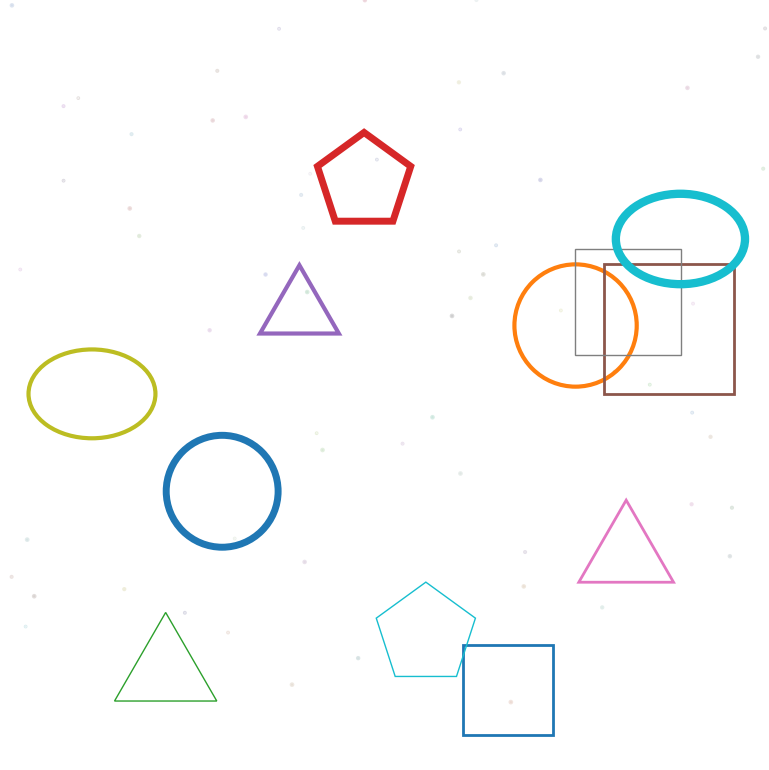[{"shape": "circle", "thickness": 2.5, "radius": 0.36, "center": [0.289, 0.362]}, {"shape": "square", "thickness": 1, "radius": 0.29, "center": [0.66, 0.104]}, {"shape": "circle", "thickness": 1.5, "radius": 0.4, "center": [0.747, 0.577]}, {"shape": "triangle", "thickness": 0.5, "radius": 0.38, "center": [0.215, 0.128]}, {"shape": "pentagon", "thickness": 2.5, "radius": 0.32, "center": [0.473, 0.764]}, {"shape": "triangle", "thickness": 1.5, "radius": 0.3, "center": [0.389, 0.596]}, {"shape": "square", "thickness": 1, "radius": 0.42, "center": [0.868, 0.572]}, {"shape": "triangle", "thickness": 1, "radius": 0.36, "center": [0.813, 0.279]}, {"shape": "square", "thickness": 0.5, "radius": 0.34, "center": [0.815, 0.608]}, {"shape": "oval", "thickness": 1.5, "radius": 0.41, "center": [0.119, 0.488]}, {"shape": "oval", "thickness": 3, "radius": 0.42, "center": [0.884, 0.69]}, {"shape": "pentagon", "thickness": 0.5, "radius": 0.34, "center": [0.553, 0.176]}]